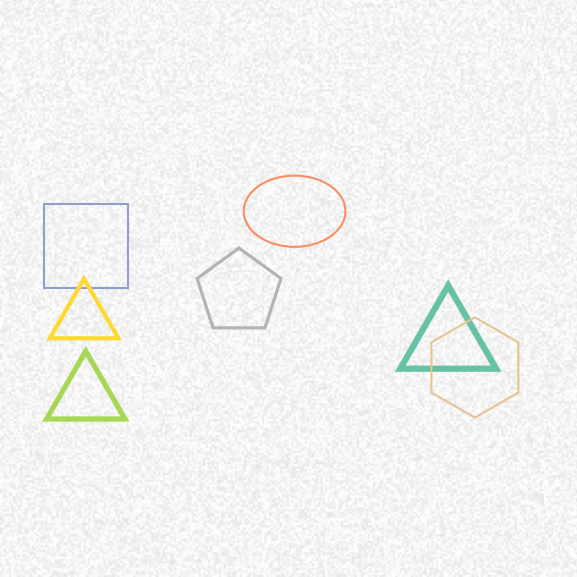[{"shape": "triangle", "thickness": 3, "radius": 0.48, "center": [0.776, 0.409]}, {"shape": "oval", "thickness": 1, "radius": 0.44, "center": [0.51, 0.633]}, {"shape": "square", "thickness": 1, "radius": 0.36, "center": [0.149, 0.573]}, {"shape": "triangle", "thickness": 2.5, "radius": 0.39, "center": [0.149, 0.313]}, {"shape": "triangle", "thickness": 2, "radius": 0.34, "center": [0.146, 0.448]}, {"shape": "hexagon", "thickness": 1, "radius": 0.43, "center": [0.822, 0.363]}, {"shape": "pentagon", "thickness": 1.5, "radius": 0.38, "center": [0.414, 0.493]}]